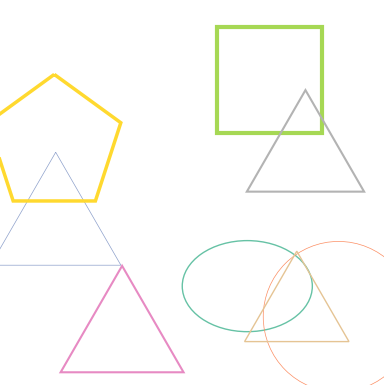[{"shape": "oval", "thickness": 1, "radius": 0.84, "center": [0.642, 0.257]}, {"shape": "circle", "thickness": 0.5, "radius": 0.98, "center": [0.879, 0.177]}, {"shape": "triangle", "thickness": 0.5, "radius": 0.98, "center": [0.145, 0.409]}, {"shape": "triangle", "thickness": 1.5, "radius": 0.92, "center": [0.317, 0.125]}, {"shape": "square", "thickness": 3, "radius": 0.68, "center": [0.7, 0.792]}, {"shape": "pentagon", "thickness": 2.5, "radius": 0.91, "center": [0.141, 0.625]}, {"shape": "triangle", "thickness": 1, "radius": 0.78, "center": [0.771, 0.191]}, {"shape": "triangle", "thickness": 1.5, "radius": 0.88, "center": [0.793, 0.59]}]